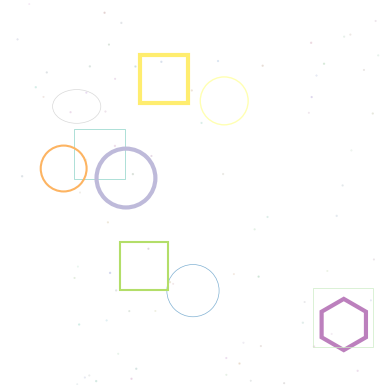[{"shape": "square", "thickness": 0.5, "radius": 0.33, "center": [0.259, 0.601]}, {"shape": "circle", "thickness": 1, "radius": 0.31, "center": [0.582, 0.738]}, {"shape": "circle", "thickness": 3, "radius": 0.38, "center": [0.327, 0.538]}, {"shape": "circle", "thickness": 0.5, "radius": 0.34, "center": [0.501, 0.245]}, {"shape": "circle", "thickness": 1.5, "radius": 0.3, "center": [0.165, 0.562]}, {"shape": "square", "thickness": 1.5, "radius": 0.31, "center": [0.375, 0.309]}, {"shape": "oval", "thickness": 0.5, "radius": 0.31, "center": [0.199, 0.724]}, {"shape": "hexagon", "thickness": 3, "radius": 0.33, "center": [0.893, 0.157]}, {"shape": "square", "thickness": 0.5, "radius": 0.39, "center": [0.891, 0.175]}, {"shape": "square", "thickness": 3, "radius": 0.31, "center": [0.426, 0.794]}]